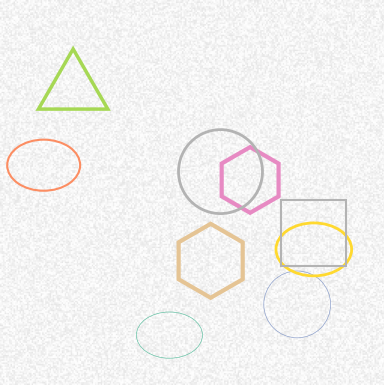[{"shape": "oval", "thickness": 0.5, "radius": 0.43, "center": [0.44, 0.13]}, {"shape": "oval", "thickness": 1.5, "radius": 0.47, "center": [0.113, 0.571]}, {"shape": "circle", "thickness": 0.5, "radius": 0.43, "center": [0.772, 0.209]}, {"shape": "hexagon", "thickness": 3, "radius": 0.43, "center": [0.65, 0.533]}, {"shape": "triangle", "thickness": 2.5, "radius": 0.52, "center": [0.19, 0.769]}, {"shape": "oval", "thickness": 2, "radius": 0.49, "center": [0.815, 0.352]}, {"shape": "hexagon", "thickness": 3, "radius": 0.48, "center": [0.547, 0.323]}, {"shape": "circle", "thickness": 2, "radius": 0.55, "center": [0.573, 0.554]}, {"shape": "square", "thickness": 1.5, "radius": 0.42, "center": [0.814, 0.395]}]